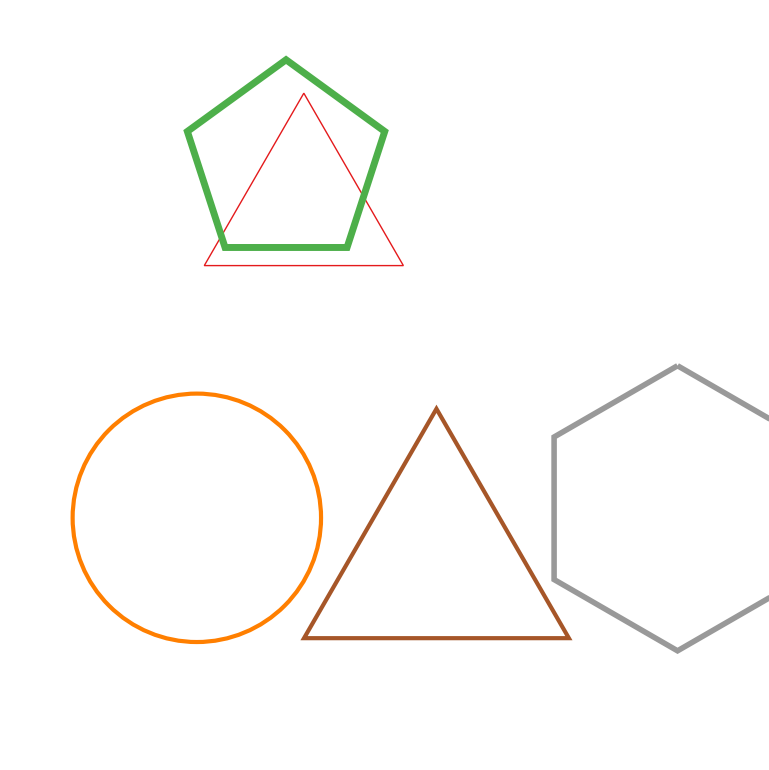[{"shape": "triangle", "thickness": 0.5, "radius": 0.75, "center": [0.395, 0.73]}, {"shape": "pentagon", "thickness": 2.5, "radius": 0.67, "center": [0.372, 0.788]}, {"shape": "circle", "thickness": 1.5, "radius": 0.81, "center": [0.256, 0.328]}, {"shape": "triangle", "thickness": 1.5, "radius": 0.99, "center": [0.567, 0.27]}, {"shape": "hexagon", "thickness": 2, "radius": 0.93, "center": [0.88, 0.34]}]